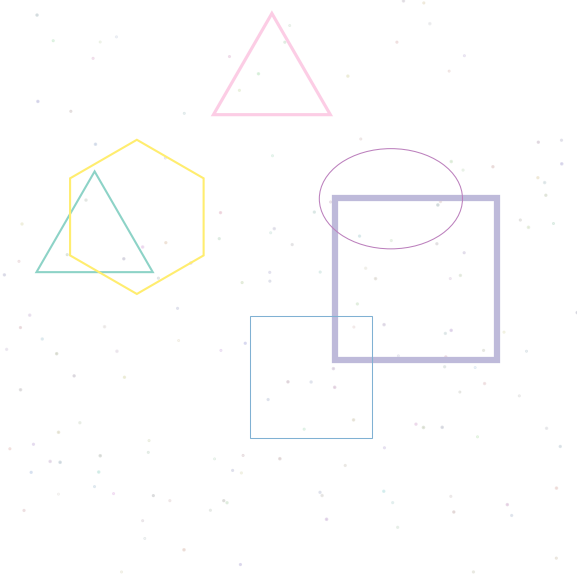[{"shape": "triangle", "thickness": 1, "radius": 0.58, "center": [0.164, 0.586]}, {"shape": "square", "thickness": 3, "radius": 0.7, "center": [0.72, 0.516]}, {"shape": "square", "thickness": 0.5, "radius": 0.53, "center": [0.538, 0.346]}, {"shape": "triangle", "thickness": 1.5, "radius": 0.58, "center": [0.471, 0.859]}, {"shape": "oval", "thickness": 0.5, "radius": 0.62, "center": [0.677, 0.655]}, {"shape": "hexagon", "thickness": 1, "radius": 0.67, "center": [0.237, 0.624]}]